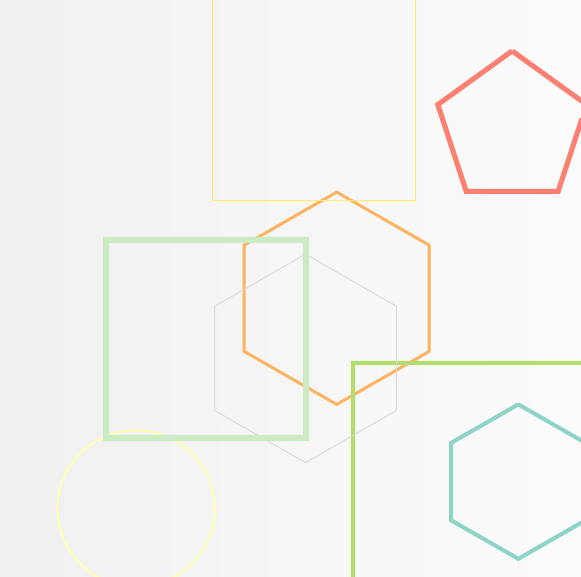[{"shape": "hexagon", "thickness": 2, "radius": 0.67, "center": [0.892, 0.165]}, {"shape": "circle", "thickness": 1, "radius": 0.68, "center": [0.234, 0.119]}, {"shape": "pentagon", "thickness": 2.5, "radius": 0.67, "center": [0.881, 0.776]}, {"shape": "hexagon", "thickness": 1.5, "radius": 0.92, "center": [0.579, 0.483]}, {"shape": "square", "thickness": 2, "radius": 0.99, "center": [0.805, 0.174]}, {"shape": "hexagon", "thickness": 0.5, "radius": 0.9, "center": [0.526, 0.379]}, {"shape": "square", "thickness": 3, "radius": 0.86, "center": [0.354, 0.412]}, {"shape": "square", "thickness": 0.5, "radius": 0.87, "center": [0.539, 0.827]}]